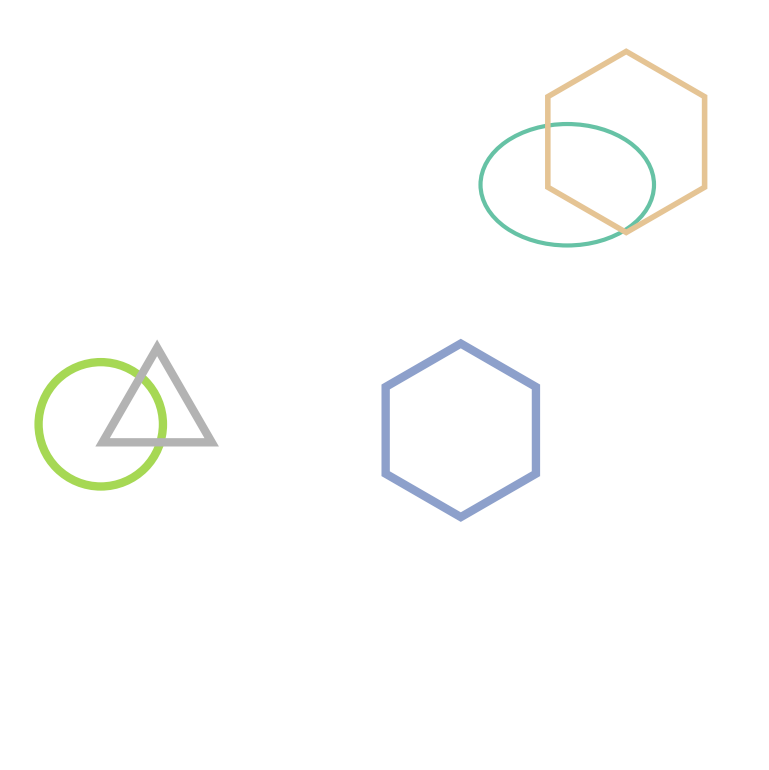[{"shape": "oval", "thickness": 1.5, "radius": 0.56, "center": [0.737, 0.76]}, {"shape": "hexagon", "thickness": 3, "radius": 0.56, "center": [0.598, 0.441]}, {"shape": "circle", "thickness": 3, "radius": 0.4, "center": [0.131, 0.449]}, {"shape": "hexagon", "thickness": 2, "radius": 0.59, "center": [0.813, 0.816]}, {"shape": "triangle", "thickness": 3, "radius": 0.41, "center": [0.204, 0.466]}]